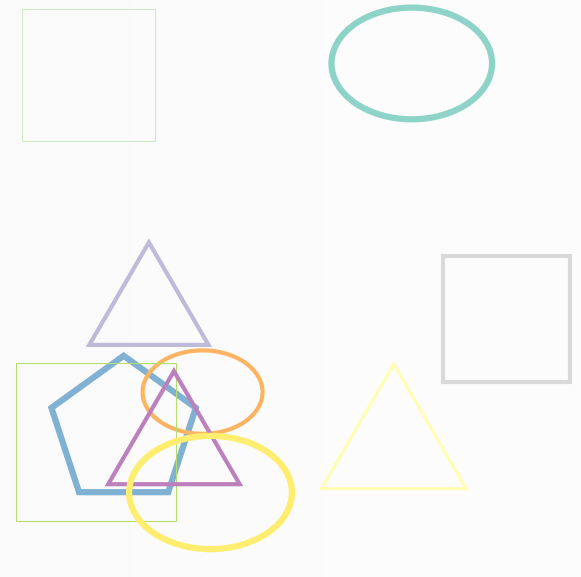[{"shape": "oval", "thickness": 3, "radius": 0.69, "center": [0.708, 0.889]}, {"shape": "triangle", "thickness": 1.5, "radius": 0.72, "center": [0.677, 0.225]}, {"shape": "triangle", "thickness": 2, "radius": 0.59, "center": [0.256, 0.461]}, {"shape": "pentagon", "thickness": 3, "radius": 0.65, "center": [0.213, 0.253]}, {"shape": "oval", "thickness": 2, "radius": 0.52, "center": [0.349, 0.32]}, {"shape": "square", "thickness": 0.5, "radius": 0.69, "center": [0.165, 0.234]}, {"shape": "square", "thickness": 2, "radius": 0.54, "center": [0.871, 0.446]}, {"shape": "triangle", "thickness": 2, "radius": 0.65, "center": [0.299, 0.226]}, {"shape": "square", "thickness": 0.5, "radius": 0.57, "center": [0.153, 0.869]}, {"shape": "oval", "thickness": 3, "radius": 0.7, "center": [0.362, 0.146]}]